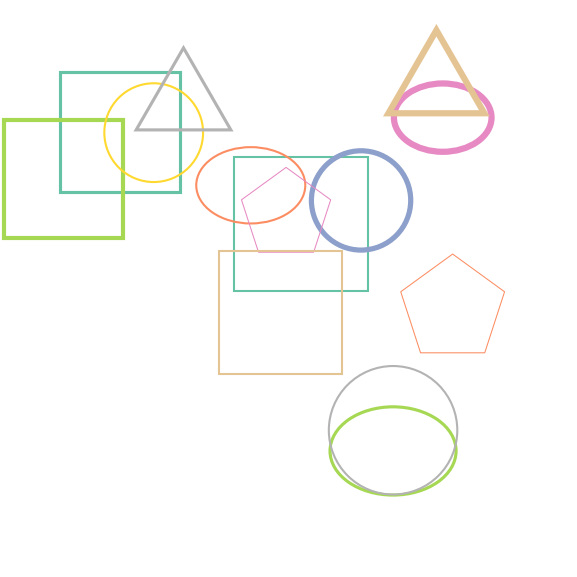[{"shape": "square", "thickness": 1.5, "radius": 0.52, "center": [0.208, 0.771]}, {"shape": "square", "thickness": 1, "radius": 0.58, "center": [0.521, 0.611]}, {"shape": "pentagon", "thickness": 0.5, "radius": 0.47, "center": [0.784, 0.465]}, {"shape": "oval", "thickness": 1, "radius": 0.47, "center": [0.434, 0.678]}, {"shape": "circle", "thickness": 2.5, "radius": 0.43, "center": [0.625, 0.652]}, {"shape": "pentagon", "thickness": 0.5, "radius": 0.41, "center": [0.495, 0.628]}, {"shape": "oval", "thickness": 3, "radius": 0.42, "center": [0.767, 0.795]}, {"shape": "square", "thickness": 2, "radius": 0.51, "center": [0.11, 0.689]}, {"shape": "oval", "thickness": 1.5, "radius": 0.55, "center": [0.681, 0.218]}, {"shape": "circle", "thickness": 1, "radius": 0.43, "center": [0.266, 0.769]}, {"shape": "square", "thickness": 1, "radius": 0.53, "center": [0.486, 0.458]}, {"shape": "triangle", "thickness": 3, "radius": 0.48, "center": [0.756, 0.851]}, {"shape": "circle", "thickness": 1, "radius": 0.56, "center": [0.681, 0.254]}, {"shape": "triangle", "thickness": 1.5, "radius": 0.47, "center": [0.318, 0.822]}]